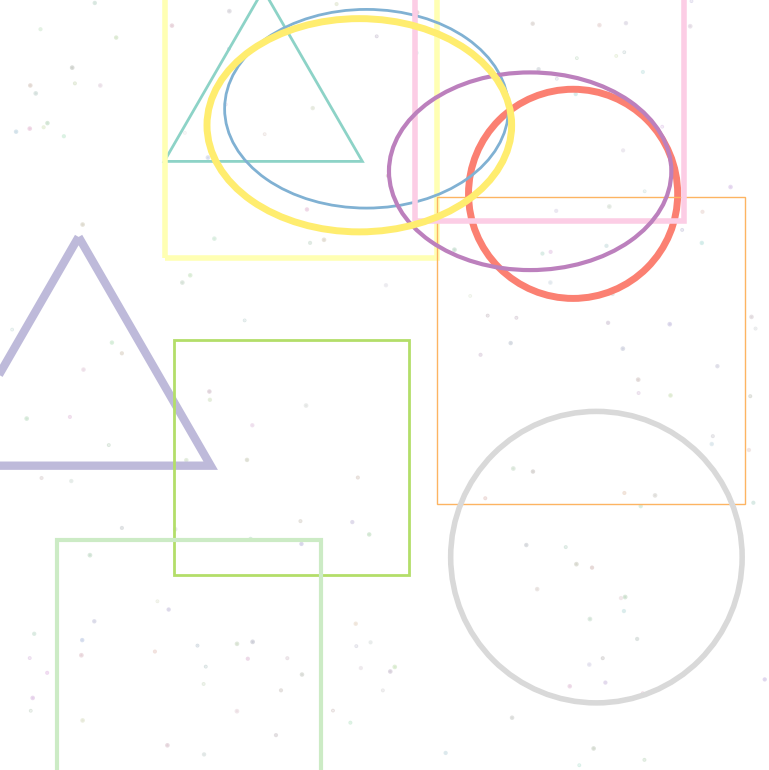[{"shape": "triangle", "thickness": 1, "radius": 0.74, "center": [0.342, 0.865]}, {"shape": "square", "thickness": 2, "radius": 0.88, "center": [0.391, 0.841]}, {"shape": "triangle", "thickness": 3, "radius": 0.99, "center": [0.102, 0.494]}, {"shape": "circle", "thickness": 2.5, "radius": 0.68, "center": [0.744, 0.748]}, {"shape": "oval", "thickness": 1, "radius": 0.92, "center": [0.476, 0.859]}, {"shape": "square", "thickness": 0.5, "radius": 1.0, "center": [0.767, 0.545]}, {"shape": "square", "thickness": 1, "radius": 0.76, "center": [0.378, 0.406]}, {"shape": "square", "thickness": 2, "radius": 0.87, "center": [0.713, 0.888]}, {"shape": "circle", "thickness": 2, "radius": 0.95, "center": [0.775, 0.276]}, {"shape": "oval", "thickness": 1.5, "radius": 0.92, "center": [0.689, 0.778]}, {"shape": "square", "thickness": 1.5, "radius": 0.86, "center": [0.245, 0.127]}, {"shape": "oval", "thickness": 2.5, "radius": 0.99, "center": [0.467, 0.837]}]